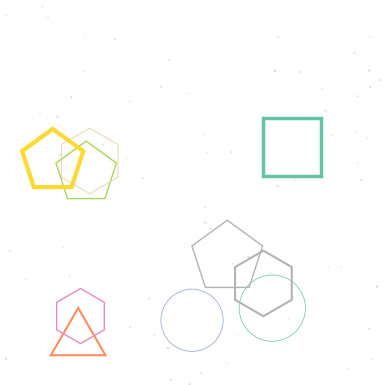[{"shape": "square", "thickness": 2.5, "radius": 0.38, "center": [0.759, 0.619]}, {"shape": "circle", "thickness": 0.5, "radius": 0.43, "center": [0.707, 0.2]}, {"shape": "triangle", "thickness": 1.5, "radius": 0.41, "center": [0.203, 0.118]}, {"shape": "circle", "thickness": 0.5, "radius": 0.4, "center": [0.499, 0.168]}, {"shape": "hexagon", "thickness": 1, "radius": 0.36, "center": [0.209, 0.179]}, {"shape": "pentagon", "thickness": 1, "radius": 0.41, "center": [0.224, 0.551]}, {"shape": "pentagon", "thickness": 3, "radius": 0.42, "center": [0.137, 0.582]}, {"shape": "hexagon", "thickness": 0.5, "radius": 0.43, "center": [0.233, 0.582]}, {"shape": "hexagon", "thickness": 1.5, "radius": 0.43, "center": [0.684, 0.264]}, {"shape": "pentagon", "thickness": 1, "radius": 0.48, "center": [0.59, 0.331]}]